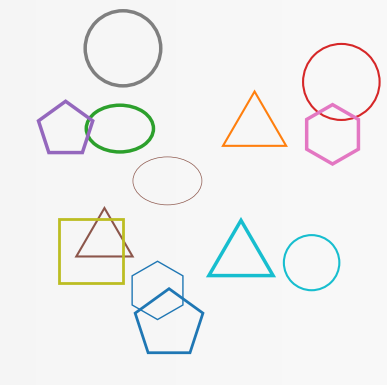[{"shape": "hexagon", "thickness": 1, "radius": 0.38, "center": [0.407, 0.246]}, {"shape": "pentagon", "thickness": 2, "radius": 0.46, "center": [0.436, 0.158]}, {"shape": "triangle", "thickness": 1.5, "radius": 0.47, "center": [0.657, 0.668]}, {"shape": "oval", "thickness": 2.5, "radius": 0.43, "center": [0.309, 0.666]}, {"shape": "circle", "thickness": 1.5, "radius": 0.49, "center": [0.881, 0.787]}, {"shape": "pentagon", "thickness": 2.5, "radius": 0.37, "center": [0.169, 0.663]}, {"shape": "triangle", "thickness": 1.5, "radius": 0.42, "center": [0.27, 0.376]}, {"shape": "oval", "thickness": 0.5, "radius": 0.45, "center": [0.432, 0.53]}, {"shape": "hexagon", "thickness": 2.5, "radius": 0.39, "center": [0.858, 0.651]}, {"shape": "circle", "thickness": 2.5, "radius": 0.49, "center": [0.317, 0.875]}, {"shape": "square", "thickness": 2, "radius": 0.42, "center": [0.235, 0.349]}, {"shape": "triangle", "thickness": 2.5, "radius": 0.48, "center": [0.622, 0.332]}, {"shape": "circle", "thickness": 1.5, "radius": 0.36, "center": [0.804, 0.318]}]